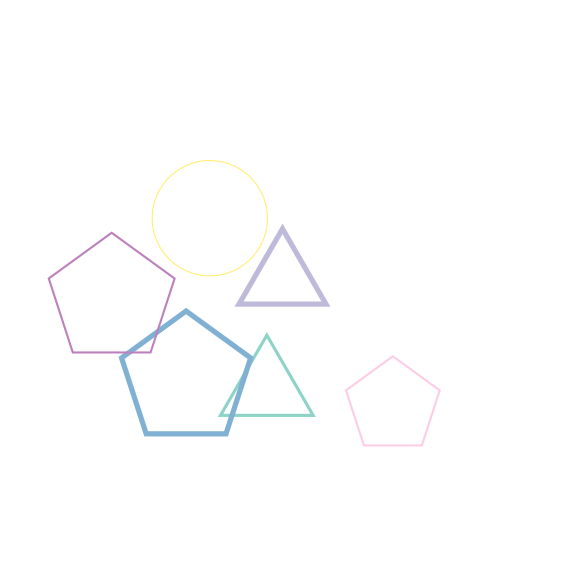[{"shape": "triangle", "thickness": 1.5, "radius": 0.46, "center": [0.462, 0.326]}, {"shape": "triangle", "thickness": 2.5, "radius": 0.43, "center": [0.489, 0.516]}, {"shape": "pentagon", "thickness": 2.5, "radius": 0.59, "center": [0.322, 0.343]}, {"shape": "pentagon", "thickness": 1, "radius": 0.43, "center": [0.68, 0.297]}, {"shape": "pentagon", "thickness": 1, "radius": 0.57, "center": [0.193, 0.482]}, {"shape": "circle", "thickness": 0.5, "radius": 0.5, "center": [0.363, 0.621]}]